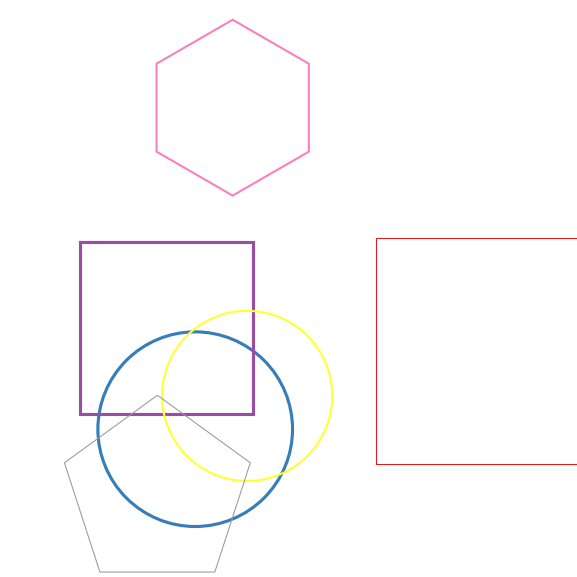[{"shape": "square", "thickness": 0.5, "radius": 0.98, "center": [0.847, 0.391]}, {"shape": "circle", "thickness": 1.5, "radius": 0.84, "center": [0.338, 0.256]}, {"shape": "square", "thickness": 1.5, "radius": 0.75, "center": [0.288, 0.431]}, {"shape": "circle", "thickness": 1, "radius": 0.74, "center": [0.428, 0.314]}, {"shape": "hexagon", "thickness": 1, "radius": 0.76, "center": [0.403, 0.813]}, {"shape": "pentagon", "thickness": 0.5, "radius": 0.85, "center": [0.273, 0.145]}]